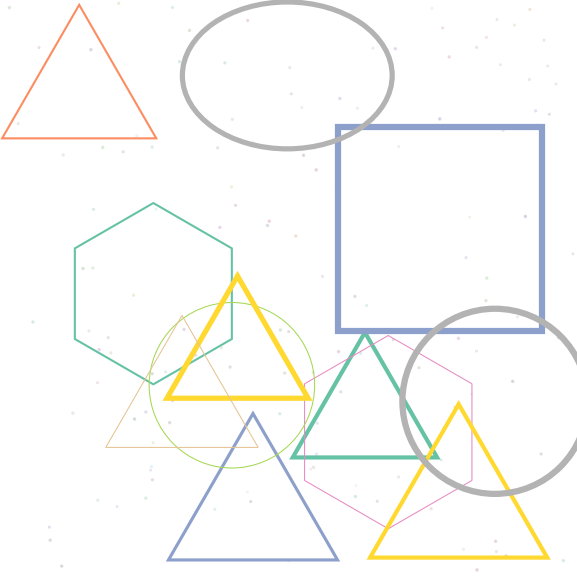[{"shape": "hexagon", "thickness": 1, "radius": 0.78, "center": [0.266, 0.491]}, {"shape": "triangle", "thickness": 2, "radius": 0.72, "center": [0.632, 0.279]}, {"shape": "triangle", "thickness": 1, "radius": 0.77, "center": [0.137, 0.837]}, {"shape": "triangle", "thickness": 1.5, "radius": 0.84, "center": [0.438, 0.114]}, {"shape": "square", "thickness": 3, "radius": 0.88, "center": [0.762, 0.602]}, {"shape": "hexagon", "thickness": 0.5, "radius": 0.84, "center": [0.672, 0.251]}, {"shape": "circle", "thickness": 0.5, "radius": 0.72, "center": [0.402, 0.332]}, {"shape": "triangle", "thickness": 2, "radius": 0.89, "center": [0.794, 0.122]}, {"shape": "triangle", "thickness": 2.5, "radius": 0.71, "center": [0.411, 0.38]}, {"shape": "triangle", "thickness": 0.5, "radius": 0.76, "center": [0.315, 0.301]}, {"shape": "circle", "thickness": 3, "radius": 0.8, "center": [0.857, 0.304]}, {"shape": "oval", "thickness": 2.5, "radius": 0.91, "center": [0.497, 0.869]}]